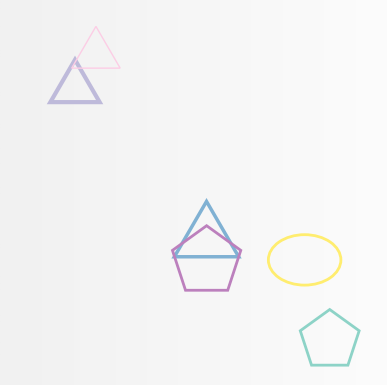[{"shape": "pentagon", "thickness": 2, "radius": 0.4, "center": [0.851, 0.116]}, {"shape": "triangle", "thickness": 3, "radius": 0.37, "center": [0.194, 0.771]}, {"shape": "triangle", "thickness": 2.5, "radius": 0.48, "center": [0.533, 0.381]}, {"shape": "triangle", "thickness": 1, "radius": 0.36, "center": [0.248, 0.859]}, {"shape": "pentagon", "thickness": 2, "radius": 0.46, "center": [0.533, 0.321]}, {"shape": "oval", "thickness": 2, "radius": 0.47, "center": [0.786, 0.325]}]